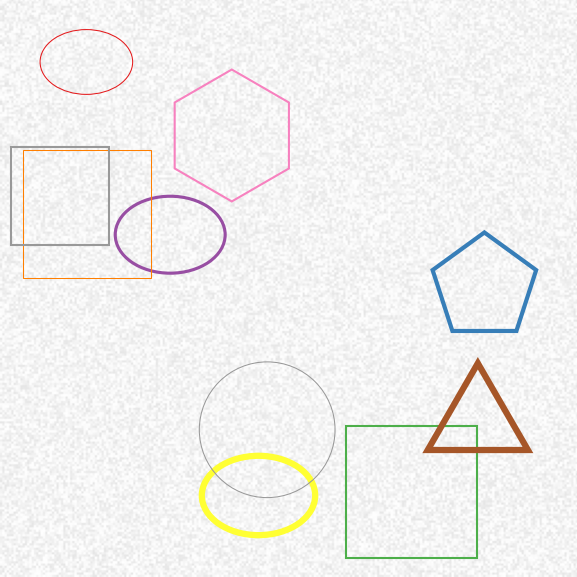[{"shape": "oval", "thickness": 0.5, "radius": 0.4, "center": [0.15, 0.892]}, {"shape": "pentagon", "thickness": 2, "radius": 0.47, "center": [0.839, 0.502]}, {"shape": "square", "thickness": 1, "radius": 0.57, "center": [0.713, 0.147]}, {"shape": "oval", "thickness": 1.5, "radius": 0.48, "center": [0.295, 0.593]}, {"shape": "square", "thickness": 0.5, "radius": 0.55, "center": [0.151, 0.628]}, {"shape": "oval", "thickness": 3, "radius": 0.49, "center": [0.448, 0.141]}, {"shape": "triangle", "thickness": 3, "radius": 0.5, "center": [0.827, 0.27]}, {"shape": "hexagon", "thickness": 1, "radius": 0.57, "center": [0.401, 0.765]}, {"shape": "circle", "thickness": 0.5, "radius": 0.59, "center": [0.463, 0.255]}, {"shape": "square", "thickness": 1, "radius": 0.42, "center": [0.104, 0.659]}]